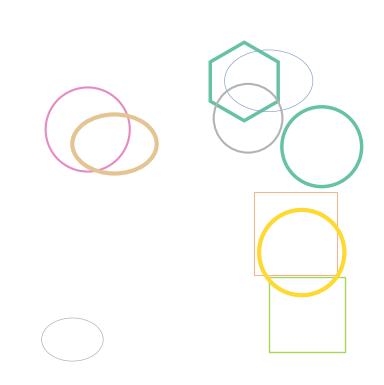[{"shape": "circle", "thickness": 2.5, "radius": 0.52, "center": [0.836, 0.619]}, {"shape": "hexagon", "thickness": 2.5, "radius": 0.51, "center": [0.634, 0.788]}, {"shape": "square", "thickness": 0.5, "radius": 0.54, "center": [0.767, 0.393]}, {"shape": "oval", "thickness": 0.5, "radius": 0.57, "center": [0.698, 0.79]}, {"shape": "circle", "thickness": 1.5, "radius": 0.55, "center": [0.228, 0.664]}, {"shape": "square", "thickness": 1, "radius": 0.49, "center": [0.797, 0.183]}, {"shape": "circle", "thickness": 3, "radius": 0.55, "center": [0.784, 0.344]}, {"shape": "oval", "thickness": 3, "radius": 0.55, "center": [0.297, 0.626]}, {"shape": "circle", "thickness": 1.5, "radius": 0.45, "center": [0.644, 0.693]}, {"shape": "oval", "thickness": 0.5, "radius": 0.4, "center": [0.188, 0.118]}]